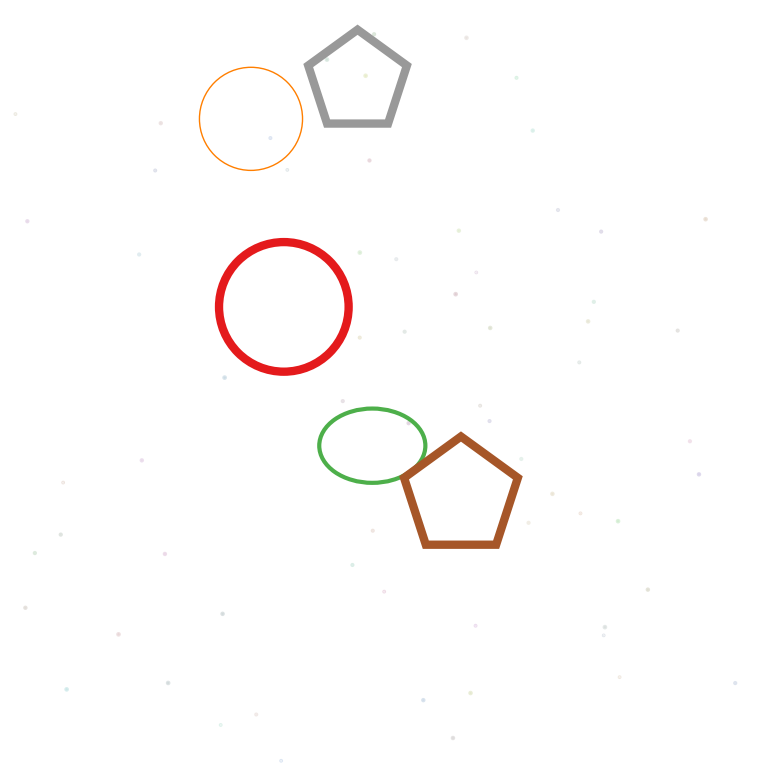[{"shape": "circle", "thickness": 3, "radius": 0.42, "center": [0.369, 0.601]}, {"shape": "oval", "thickness": 1.5, "radius": 0.34, "center": [0.484, 0.421]}, {"shape": "circle", "thickness": 0.5, "radius": 0.33, "center": [0.326, 0.846]}, {"shape": "pentagon", "thickness": 3, "radius": 0.39, "center": [0.599, 0.355]}, {"shape": "pentagon", "thickness": 3, "radius": 0.34, "center": [0.464, 0.894]}]